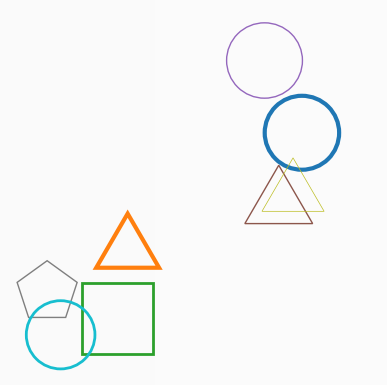[{"shape": "circle", "thickness": 3, "radius": 0.48, "center": [0.779, 0.655]}, {"shape": "triangle", "thickness": 3, "radius": 0.47, "center": [0.329, 0.351]}, {"shape": "square", "thickness": 2, "radius": 0.46, "center": [0.303, 0.172]}, {"shape": "circle", "thickness": 1, "radius": 0.49, "center": [0.683, 0.843]}, {"shape": "triangle", "thickness": 1, "radius": 0.51, "center": [0.719, 0.47]}, {"shape": "pentagon", "thickness": 1, "radius": 0.41, "center": [0.122, 0.241]}, {"shape": "triangle", "thickness": 0.5, "radius": 0.46, "center": [0.756, 0.497]}, {"shape": "circle", "thickness": 2, "radius": 0.44, "center": [0.156, 0.13]}]